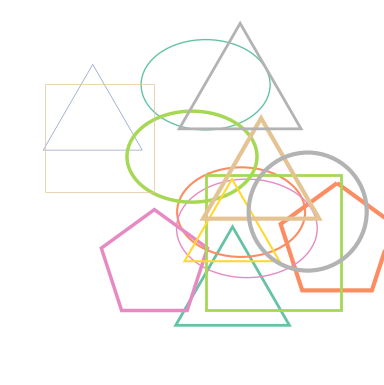[{"shape": "oval", "thickness": 1, "radius": 0.84, "center": [0.534, 0.78]}, {"shape": "triangle", "thickness": 2, "radius": 0.85, "center": [0.604, 0.24]}, {"shape": "pentagon", "thickness": 3, "radius": 0.77, "center": [0.875, 0.37]}, {"shape": "oval", "thickness": 1.5, "radius": 0.83, "center": [0.626, 0.449]}, {"shape": "triangle", "thickness": 0.5, "radius": 0.74, "center": [0.241, 0.684]}, {"shape": "pentagon", "thickness": 2.5, "radius": 0.72, "center": [0.401, 0.311]}, {"shape": "oval", "thickness": 1, "radius": 0.91, "center": [0.641, 0.407]}, {"shape": "square", "thickness": 2, "radius": 0.88, "center": [0.71, 0.371]}, {"shape": "oval", "thickness": 2.5, "radius": 0.84, "center": [0.499, 0.593]}, {"shape": "triangle", "thickness": 1.5, "radius": 0.71, "center": [0.603, 0.393]}, {"shape": "triangle", "thickness": 3, "radius": 0.87, "center": [0.678, 0.519]}, {"shape": "square", "thickness": 0.5, "radius": 0.7, "center": [0.258, 0.641]}, {"shape": "circle", "thickness": 3, "radius": 0.77, "center": [0.799, 0.45]}, {"shape": "triangle", "thickness": 2, "radius": 0.91, "center": [0.624, 0.757]}]